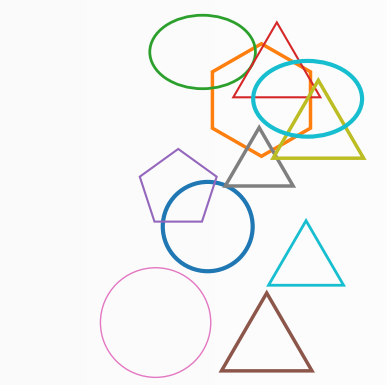[{"shape": "circle", "thickness": 3, "radius": 0.58, "center": [0.536, 0.412]}, {"shape": "hexagon", "thickness": 2.5, "radius": 0.73, "center": [0.675, 0.74]}, {"shape": "oval", "thickness": 2, "radius": 0.68, "center": [0.523, 0.865]}, {"shape": "triangle", "thickness": 1.5, "radius": 0.65, "center": [0.714, 0.812]}, {"shape": "pentagon", "thickness": 1.5, "radius": 0.52, "center": [0.46, 0.509]}, {"shape": "triangle", "thickness": 2.5, "radius": 0.67, "center": [0.688, 0.104]}, {"shape": "circle", "thickness": 1, "radius": 0.71, "center": [0.402, 0.162]}, {"shape": "triangle", "thickness": 2.5, "radius": 0.51, "center": [0.669, 0.567]}, {"shape": "triangle", "thickness": 2.5, "radius": 0.67, "center": [0.821, 0.657]}, {"shape": "oval", "thickness": 3, "radius": 0.7, "center": [0.794, 0.743]}, {"shape": "triangle", "thickness": 2, "radius": 0.56, "center": [0.79, 0.315]}]